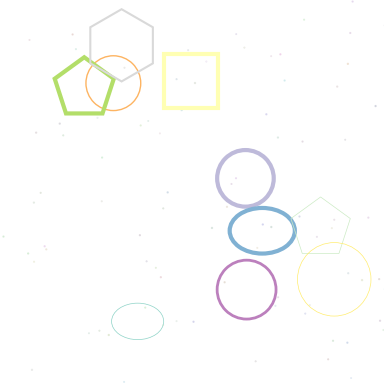[{"shape": "oval", "thickness": 0.5, "radius": 0.34, "center": [0.358, 0.165]}, {"shape": "square", "thickness": 3, "radius": 0.35, "center": [0.496, 0.79]}, {"shape": "circle", "thickness": 3, "radius": 0.37, "center": [0.638, 0.537]}, {"shape": "oval", "thickness": 3, "radius": 0.42, "center": [0.681, 0.401]}, {"shape": "circle", "thickness": 1, "radius": 0.36, "center": [0.294, 0.784]}, {"shape": "pentagon", "thickness": 3, "radius": 0.4, "center": [0.219, 0.771]}, {"shape": "hexagon", "thickness": 1.5, "radius": 0.47, "center": [0.316, 0.882]}, {"shape": "circle", "thickness": 2, "radius": 0.38, "center": [0.64, 0.248]}, {"shape": "pentagon", "thickness": 0.5, "radius": 0.41, "center": [0.833, 0.407]}, {"shape": "circle", "thickness": 0.5, "radius": 0.48, "center": [0.868, 0.274]}]